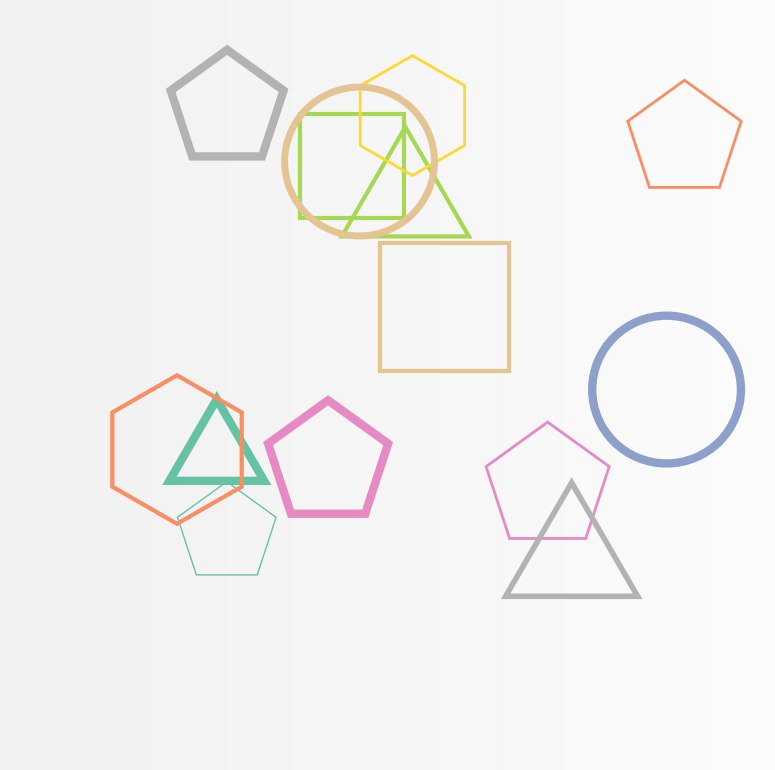[{"shape": "triangle", "thickness": 3, "radius": 0.35, "center": [0.28, 0.411]}, {"shape": "pentagon", "thickness": 0.5, "radius": 0.33, "center": [0.293, 0.308]}, {"shape": "pentagon", "thickness": 1, "radius": 0.38, "center": [0.883, 0.819]}, {"shape": "hexagon", "thickness": 1.5, "radius": 0.48, "center": [0.228, 0.416]}, {"shape": "circle", "thickness": 3, "radius": 0.48, "center": [0.86, 0.494]}, {"shape": "pentagon", "thickness": 3, "radius": 0.41, "center": [0.423, 0.399]}, {"shape": "pentagon", "thickness": 1, "radius": 0.42, "center": [0.707, 0.368]}, {"shape": "triangle", "thickness": 1.5, "radius": 0.47, "center": [0.523, 0.74]}, {"shape": "square", "thickness": 1.5, "radius": 0.33, "center": [0.454, 0.784]}, {"shape": "hexagon", "thickness": 1, "radius": 0.39, "center": [0.532, 0.85]}, {"shape": "square", "thickness": 1.5, "radius": 0.42, "center": [0.573, 0.601]}, {"shape": "circle", "thickness": 2.5, "radius": 0.48, "center": [0.464, 0.79]}, {"shape": "pentagon", "thickness": 3, "radius": 0.38, "center": [0.293, 0.859]}, {"shape": "triangle", "thickness": 2, "radius": 0.49, "center": [0.738, 0.275]}]